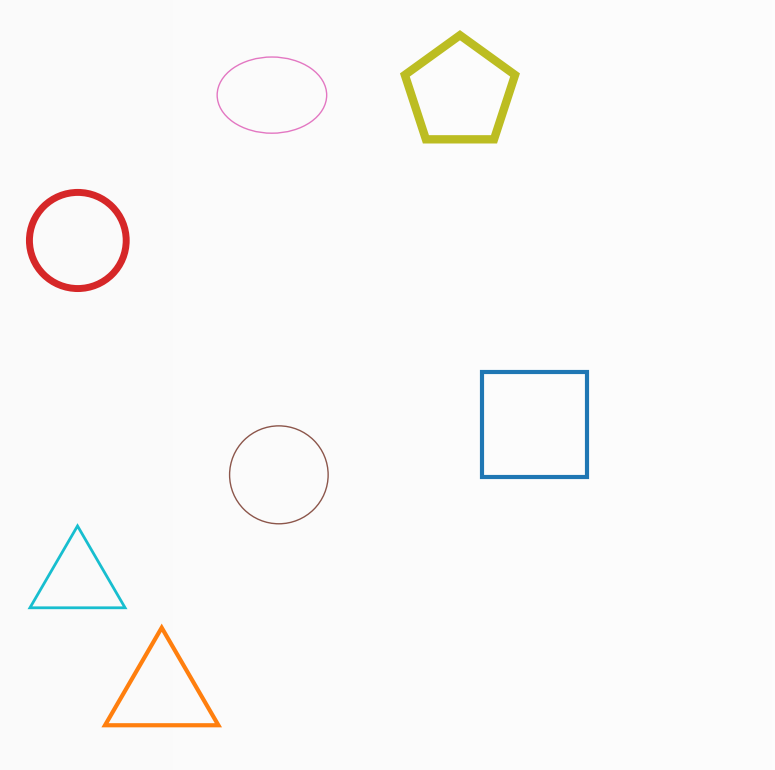[{"shape": "square", "thickness": 1.5, "radius": 0.34, "center": [0.69, 0.449]}, {"shape": "triangle", "thickness": 1.5, "radius": 0.42, "center": [0.209, 0.1]}, {"shape": "circle", "thickness": 2.5, "radius": 0.31, "center": [0.1, 0.688]}, {"shape": "circle", "thickness": 0.5, "radius": 0.32, "center": [0.36, 0.383]}, {"shape": "oval", "thickness": 0.5, "radius": 0.35, "center": [0.351, 0.876]}, {"shape": "pentagon", "thickness": 3, "radius": 0.37, "center": [0.593, 0.88]}, {"shape": "triangle", "thickness": 1, "radius": 0.35, "center": [0.1, 0.246]}]